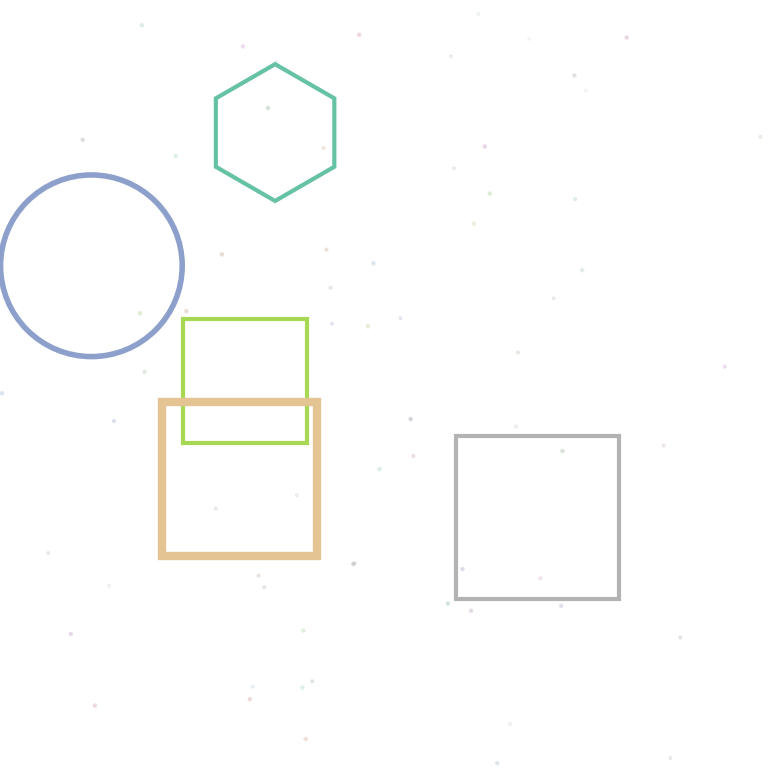[{"shape": "hexagon", "thickness": 1.5, "radius": 0.44, "center": [0.357, 0.828]}, {"shape": "circle", "thickness": 2, "radius": 0.59, "center": [0.119, 0.655]}, {"shape": "square", "thickness": 1.5, "radius": 0.4, "center": [0.319, 0.505]}, {"shape": "square", "thickness": 3, "radius": 0.5, "center": [0.311, 0.378]}, {"shape": "square", "thickness": 1.5, "radius": 0.53, "center": [0.698, 0.328]}]